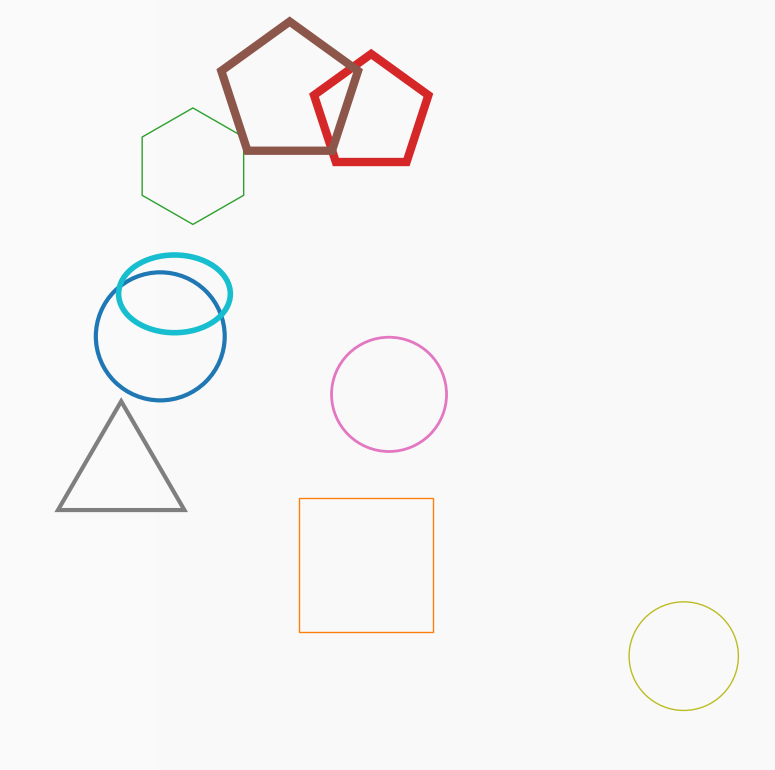[{"shape": "circle", "thickness": 1.5, "radius": 0.42, "center": [0.207, 0.563]}, {"shape": "square", "thickness": 0.5, "radius": 0.43, "center": [0.472, 0.266]}, {"shape": "hexagon", "thickness": 0.5, "radius": 0.38, "center": [0.249, 0.784]}, {"shape": "pentagon", "thickness": 3, "radius": 0.39, "center": [0.479, 0.852]}, {"shape": "pentagon", "thickness": 3, "radius": 0.46, "center": [0.374, 0.879]}, {"shape": "circle", "thickness": 1, "radius": 0.37, "center": [0.502, 0.488]}, {"shape": "triangle", "thickness": 1.5, "radius": 0.47, "center": [0.156, 0.385]}, {"shape": "circle", "thickness": 0.5, "radius": 0.35, "center": [0.882, 0.148]}, {"shape": "oval", "thickness": 2, "radius": 0.36, "center": [0.225, 0.618]}]